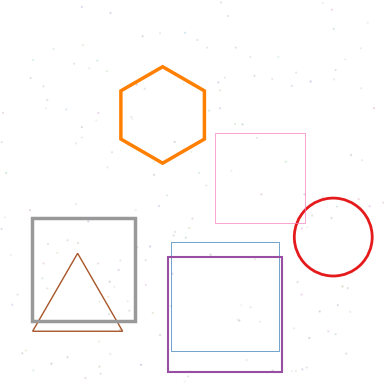[{"shape": "circle", "thickness": 2, "radius": 0.51, "center": [0.866, 0.384]}, {"shape": "square", "thickness": 0.5, "radius": 0.71, "center": [0.584, 0.231]}, {"shape": "square", "thickness": 1.5, "radius": 0.74, "center": [0.585, 0.183]}, {"shape": "hexagon", "thickness": 2.5, "radius": 0.63, "center": [0.422, 0.701]}, {"shape": "triangle", "thickness": 1, "radius": 0.67, "center": [0.202, 0.207]}, {"shape": "square", "thickness": 0.5, "radius": 0.59, "center": [0.675, 0.537]}, {"shape": "square", "thickness": 2.5, "radius": 0.67, "center": [0.218, 0.3]}]